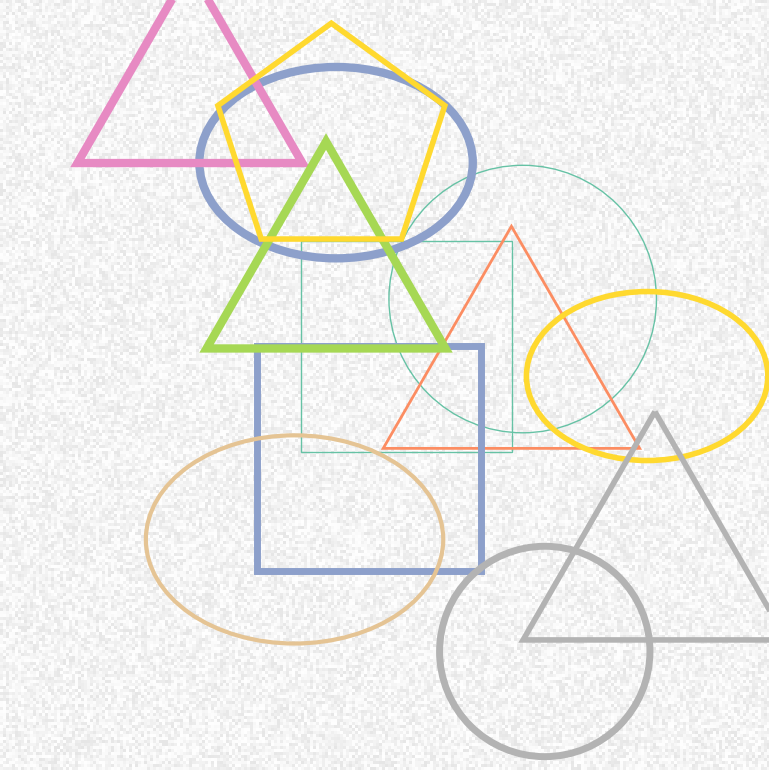[{"shape": "circle", "thickness": 0.5, "radius": 0.87, "center": [0.679, 0.612]}, {"shape": "square", "thickness": 0.5, "radius": 0.68, "center": [0.528, 0.55]}, {"shape": "triangle", "thickness": 1, "radius": 0.96, "center": [0.664, 0.514]}, {"shape": "square", "thickness": 2.5, "radius": 0.73, "center": [0.479, 0.404]}, {"shape": "oval", "thickness": 3, "radius": 0.89, "center": [0.436, 0.789]}, {"shape": "triangle", "thickness": 3, "radius": 0.84, "center": [0.247, 0.873]}, {"shape": "triangle", "thickness": 3, "radius": 0.9, "center": [0.423, 0.637]}, {"shape": "oval", "thickness": 2, "radius": 0.78, "center": [0.84, 0.512]}, {"shape": "pentagon", "thickness": 2, "radius": 0.77, "center": [0.43, 0.815]}, {"shape": "oval", "thickness": 1.5, "radius": 0.97, "center": [0.383, 0.299]}, {"shape": "circle", "thickness": 2.5, "radius": 0.68, "center": [0.707, 0.154]}, {"shape": "triangle", "thickness": 2, "radius": 0.99, "center": [0.851, 0.268]}]